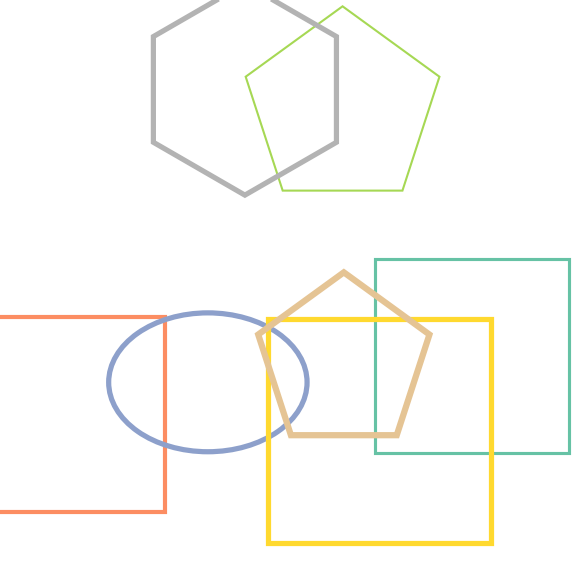[{"shape": "square", "thickness": 1.5, "radius": 0.84, "center": [0.817, 0.383]}, {"shape": "square", "thickness": 2, "radius": 0.84, "center": [0.116, 0.282]}, {"shape": "oval", "thickness": 2.5, "radius": 0.86, "center": [0.36, 0.337]}, {"shape": "pentagon", "thickness": 1, "radius": 0.88, "center": [0.593, 0.812]}, {"shape": "square", "thickness": 2.5, "radius": 0.97, "center": [0.657, 0.253]}, {"shape": "pentagon", "thickness": 3, "radius": 0.78, "center": [0.595, 0.372]}, {"shape": "hexagon", "thickness": 2.5, "radius": 0.92, "center": [0.424, 0.844]}]